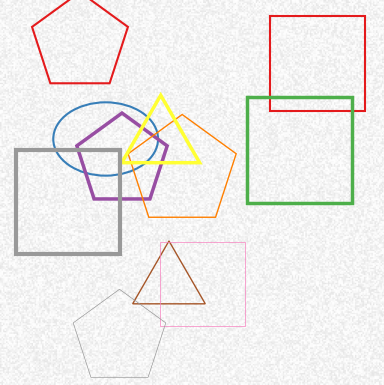[{"shape": "pentagon", "thickness": 1.5, "radius": 0.65, "center": [0.208, 0.89]}, {"shape": "square", "thickness": 1.5, "radius": 0.62, "center": [0.824, 0.836]}, {"shape": "oval", "thickness": 1.5, "radius": 0.68, "center": [0.274, 0.639]}, {"shape": "square", "thickness": 2.5, "radius": 0.69, "center": [0.778, 0.611]}, {"shape": "pentagon", "thickness": 2.5, "radius": 0.62, "center": [0.317, 0.583]}, {"shape": "pentagon", "thickness": 1, "radius": 0.74, "center": [0.473, 0.555]}, {"shape": "triangle", "thickness": 2.5, "radius": 0.58, "center": [0.417, 0.636]}, {"shape": "triangle", "thickness": 1, "radius": 0.54, "center": [0.439, 0.265]}, {"shape": "square", "thickness": 0.5, "radius": 0.55, "center": [0.526, 0.262]}, {"shape": "square", "thickness": 3, "radius": 0.68, "center": [0.177, 0.475]}, {"shape": "pentagon", "thickness": 0.5, "radius": 0.63, "center": [0.31, 0.122]}]